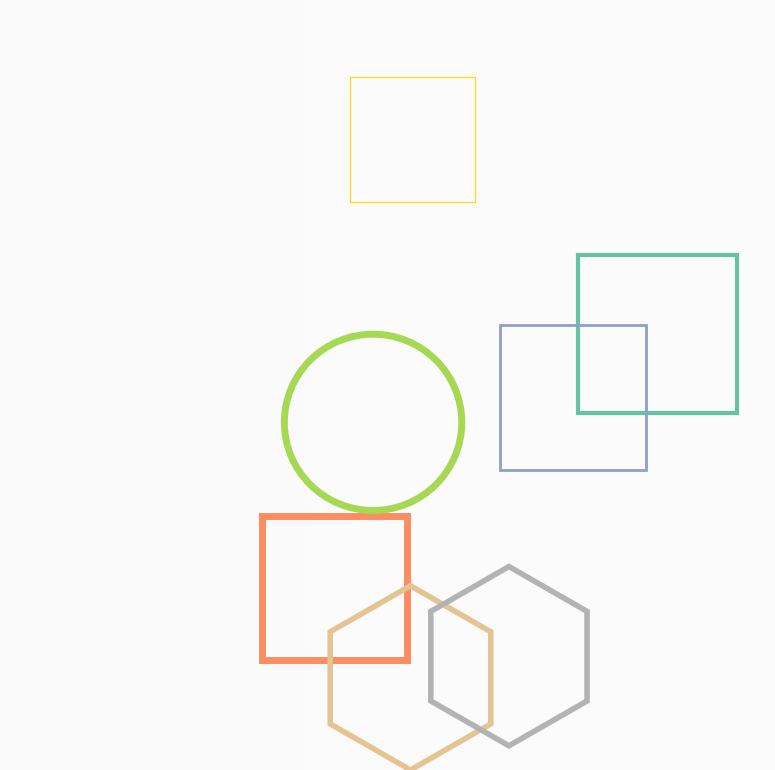[{"shape": "square", "thickness": 1.5, "radius": 0.51, "center": [0.849, 0.566]}, {"shape": "square", "thickness": 2.5, "radius": 0.47, "center": [0.432, 0.236]}, {"shape": "square", "thickness": 1, "radius": 0.47, "center": [0.74, 0.483]}, {"shape": "circle", "thickness": 2.5, "radius": 0.57, "center": [0.481, 0.452]}, {"shape": "square", "thickness": 0.5, "radius": 0.4, "center": [0.532, 0.819]}, {"shape": "hexagon", "thickness": 2, "radius": 0.6, "center": [0.53, 0.12]}, {"shape": "hexagon", "thickness": 2, "radius": 0.58, "center": [0.657, 0.148]}]